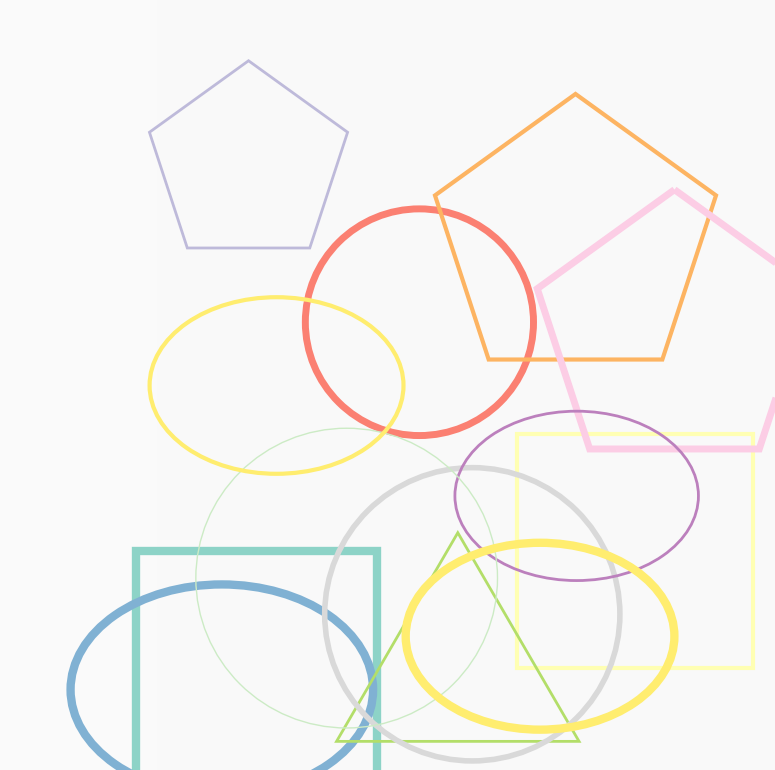[{"shape": "square", "thickness": 3, "radius": 0.78, "center": [0.331, 0.129]}, {"shape": "square", "thickness": 1.5, "radius": 0.76, "center": [0.82, 0.284]}, {"shape": "pentagon", "thickness": 1, "radius": 0.67, "center": [0.321, 0.787]}, {"shape": "circle", "thickness": 2.5, "radius": 0.74, "center": [0.541, 0.582]}, {"shape": "oval", "thickness": 3, "radius": 0.98, "center": [0.286, 0.104]}, {"shape": "pentagon", "thickness": 1.5, "radius": 0.95, "center": [0.743, 0.687]}, {"shape": "triangle", "thickness": 1, "radius": 0.9, "center": [0.591, 0.128]}, {"shape": "pentagon", "thickness": 2.5, "radius": 0.93, "center": [0.87, 0.568]}, {"shape": "circle", "thickness": 2, "radius": 0.95, "center": [0.609, 0.202]}, {"shape": "oval", "thickness": 1, "radius": 0.79, "center": [0.744, 0.356]}, {"shape": "circle", "thickness": 0.5, "radius": 0.97, "center": [0.447, 0.249]}, {"shape": "oval", "thickness": 1.5, "radius": 0.82, "center": [0.357, 0.499]}, {"shape": "oval", "thickness": 3, "radius": 0.87, "center": [0.697, 0.174]}]